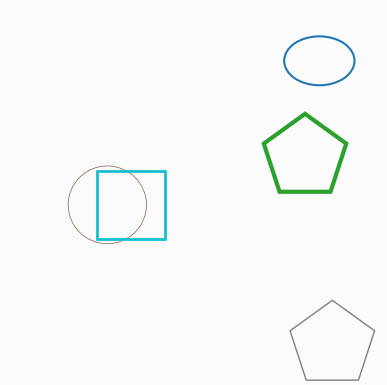[{"shape": "oval", "thickness": 1.5, "radius": 0.45, "center": [0.824, 0.842]}, {"shape": "pentagon", "thickness": 3, "radius": 0.56, "center": [0.787, 0.592]}, {"shape": "circle", "thickness": 0.5, "radius": 0.5, "center": [0.277, 0.468]}, {"shape": "pentagon", "thickness": 1, "radius": 0.57, "center": [0.858, 0.105]}, {"shape": "square", "thickness": 2, "radius": 0.44, "center": [0.338, 0.469]}]